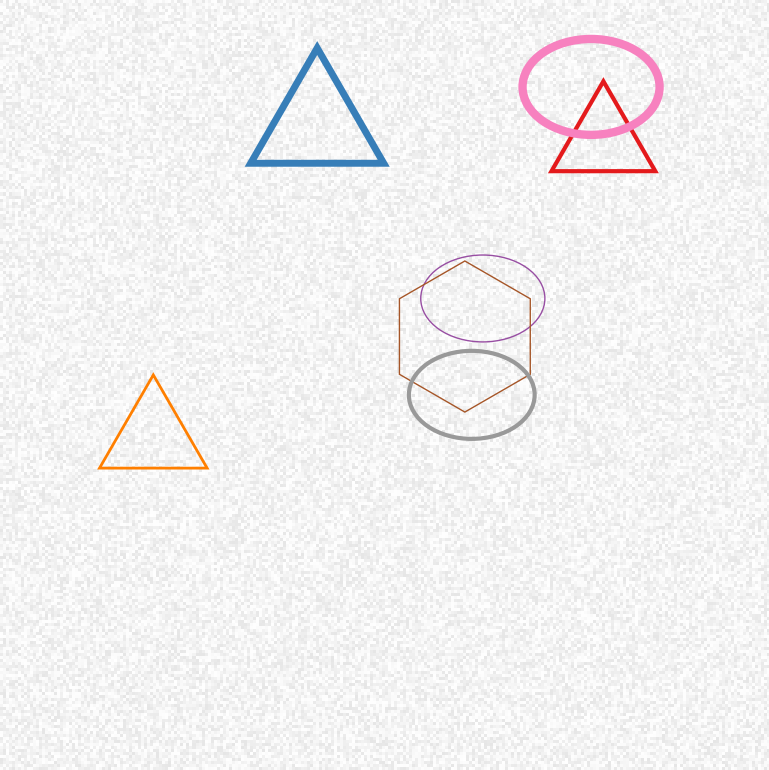[{"shape": "triangle", "thickness": 1.5, "radius": 0.39, "center": [0.784, 0.817]}, {"shape": "triangle", "thickness": 2.5, "radius": 0.5, "center": [0.412, 0.838]}, {"shape": "oval", "thickness": 0.5, "radius": 0.4, "center": [0.627, 0.612]}, {"shape": "triangle", "thickness": 1, "radius": 0.4, "center": [0.199, 0.432]}, {"shape": "hexagon", "thickness": 0.5, "radius": 0.49, "center": [0.604, 0.563]}, {"shape": "oval", "thickness": 3, "radius": 0.44, "center": [0.768, 0.887]}, {"shape": "oval", "thickness": 1.5, "radius": 0.41, "center": [0.613, 0.487]}]